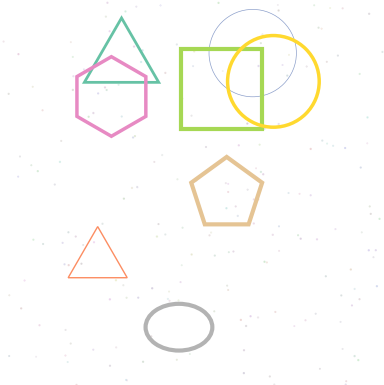[{"shape": "triangle", "thickness": 2, "radius": 0.56, "center": [0.316, 0.842]}, {"shape": "triangle", "thickness": 1, "radius": 0.44, "center": [0.254, 0.323]}, {"shape": "circle", "thickness": 0.5, "radius": 0.57, "center": [0.656, 0.862]}, {"shape": "hexagon", "thickness": 2.5, "radius": 0.52, "center": [0.289, 0.749]}, {"shape": "square", "thickness": 3, "radius": 0.52, "center": [0.576, 0.769]}, {"shape": "circle", "thickness": 2.5, "radius": 0.6, "center": [0.71, 0.789]}, {"shape": "pentagon", "thickness": 3, "radius": 0.48, "center": [0.589, 0.496]}, {"shape": "oval", "thickness": 3, "radius": 0.43, "center": [0.465, 0.15]}]